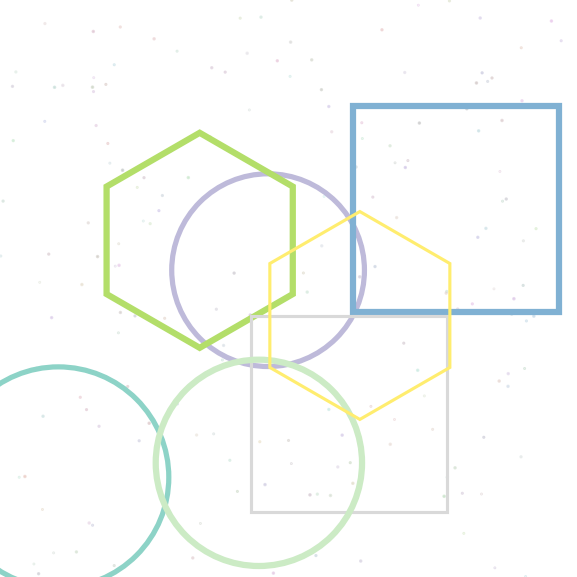[{"shape": "circle", "thickness": 2.5, "radius": 0.96, "center": [0.101, 0.173]}, {"shape": "circle", "thickness": 2.5, "radius": 0.83, "center": [0.464, 0.531]}, {"shape": "square", "thickness": 3, "radius": 0.89, "center": [0.789, 0.637]}, {"shape": "hexagon", "thickness": 3, "radius": 0.93, "center": [0.346, 0.583]}, {"shape": "square", "thickness": 1.5, "radius": 0.85, "center": [0.605, 0.282]}, {"shape": "circle", "thickness": 3, "radius": 0.89, "center": [0.448, 0.198]}, {"shape": "hexagon", "thickness": 1.5, "radius": 0.9, "center": [0.623, 0.453]}]